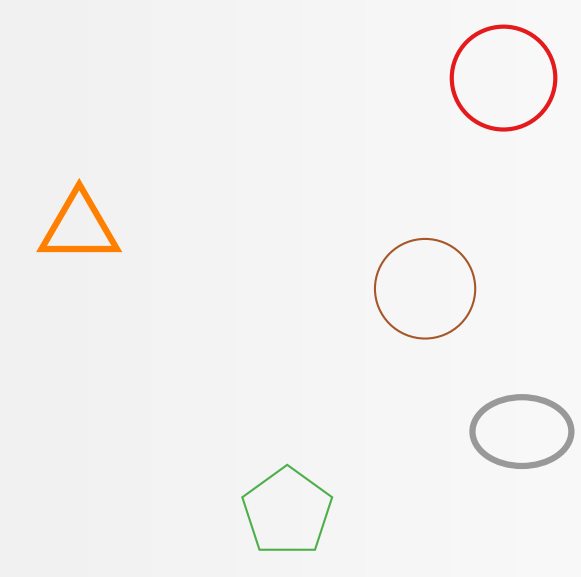[{"shape": "circle", "thickness": 2, "radius": 0.45, "center": [0.866, 0.864]}, {"shape": "pentagon", "thickness": 1, "radius": 0.41, "center": [0.494, 0.113]}, {"shape": "triangle", "thickness": 3, "radius": 0.37, "center": [0.136, 0.605]}, {"shape": "circle", "thickness": 1, "radius": 0.43, "center": [0.731, 0.499]}, {"shape": "oval", "thickness": 3, "radius": 0.43, "center": [0.898, 0.252]}]